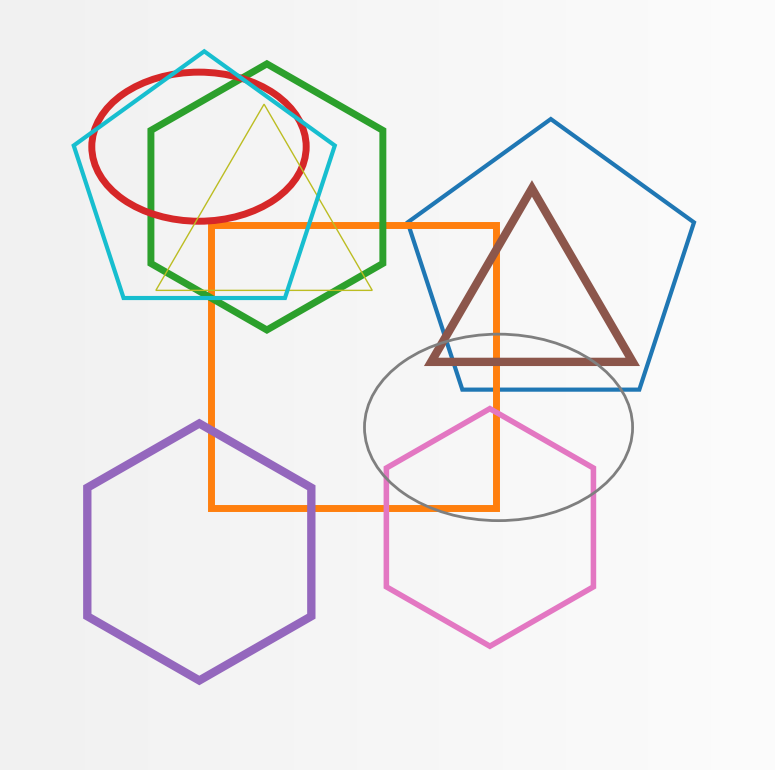[{"shape": "pentagon", "thickness": 1.5, "radius": 0.97, "center": [0.711, 0.651]}, {"shape": "square", "thickness": 2.5, "radius": 0.92, "center": [0.456, 0.524]}, {"shape": "hexagon", "thickness": 2.5, "radius": 0.86, "center": [0.344, 0.744]}, {"shape": "oval", "thickness": 2.5, "radius": 0.69, "center": [0.257, 0.809]}, {"shape": "hexagon", "thickness": 3, "radius": 0.83, "center": [0.257, 0.283]}, {"shape": "triangle", "thickness": 3, "radius": 0.75, "center": [0.686, 0.605]}, {"shape": "hexagon", "thickness": 2, "radius": 0.77, "center": [0.632, 0.315]}, {"shape": "oval", "thickness": 1, "radius": 0.86, "center": [0.643, 0.445]}, {"shape": "triangle", "thickness": 0.5, "radius": 0.81, "center": [0.341, 0.704]}, {"shape": "pentagon", "thickness": 1.5, "radius": 0.89, "center": [0.264, 0.756]}]